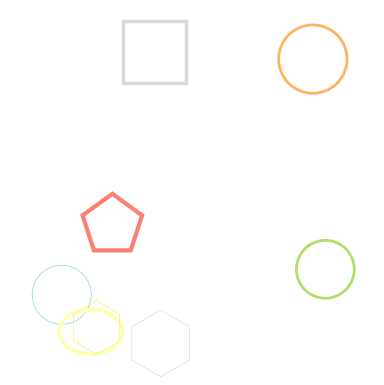[{"shape": "circle", "thickness": 0.5, "radius": 0.38, "center": [0.16, 0.234]}, {"shape": "oval", "thickness": 2.5, "radius": 0.41, "center": [0.236, 0.138]}, {"shape": "pentagon", "thickness": 3, "radius": 0.41, "center": [0.292, 0.415]}, {"shape": "circle", "thickness": 2, "radius": 0.44, "center": [0.813, 0.847]}, {"shape": "circle", "thickness": 2, "radius": 0.38, "center": [0.845, 0.301]}, {"shape": "square", "thickness": 2.5, "radius": 0.4, "center": [0.401, 0.865]}, {"shape": "hexagon", "thickness": 0.5, "radius": 0.43, "center": [0.417, 0.108]}, {"shape": "hexagon", "thickness": 0.5, "radius": 0.35, "center": [0.251, 0.149]}]